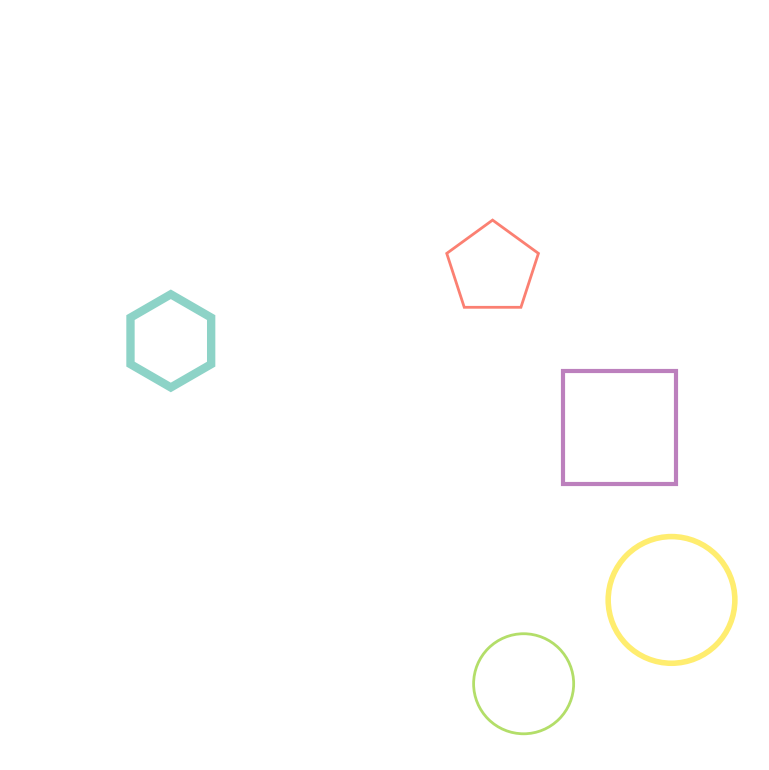[{"shape": "hexagon", "thickness": 3, "radius": 0.3, "center": [0.222, 0.557]}, {"shape": "pentagon", "thickness": 1, "radius": 0.31, "center": [0.64, 0.652]}, {"shape": "circle", "thickness": 1, "radius": 0.32, "center": [0.68, 0.112]}, {"shape": "square", "thickness": 1.5, "radius": 0.37, "center": [0.805, 0.445]}, {"shape": "circle", "thickness": 2, "radius": 0.41, "center": [0.872, 0.221]}]